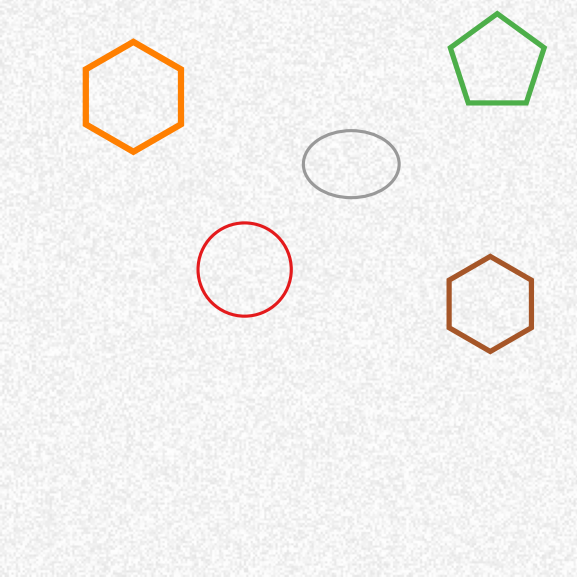[{"shape": "circle", "thickness": 1.5, "radius": 0.4, "center": [0.424, 0.532]}, {"shape": "pentagon", "thickness": 2.5, "radius": 0.43, "center": [0.861, 0.89]}, {"shape": "hexagon", "thickness": 3, "radius": 0.48, "center": [0.231, 0.831]}, {"shape": "hexagon", "thickness": 2.5, "radius": 0.41, "center": [0.849, 0.473]}, {"shape": "oval", "thickness": 1.5, "radius": 0.41, "center": [0.608, 0.715]}]